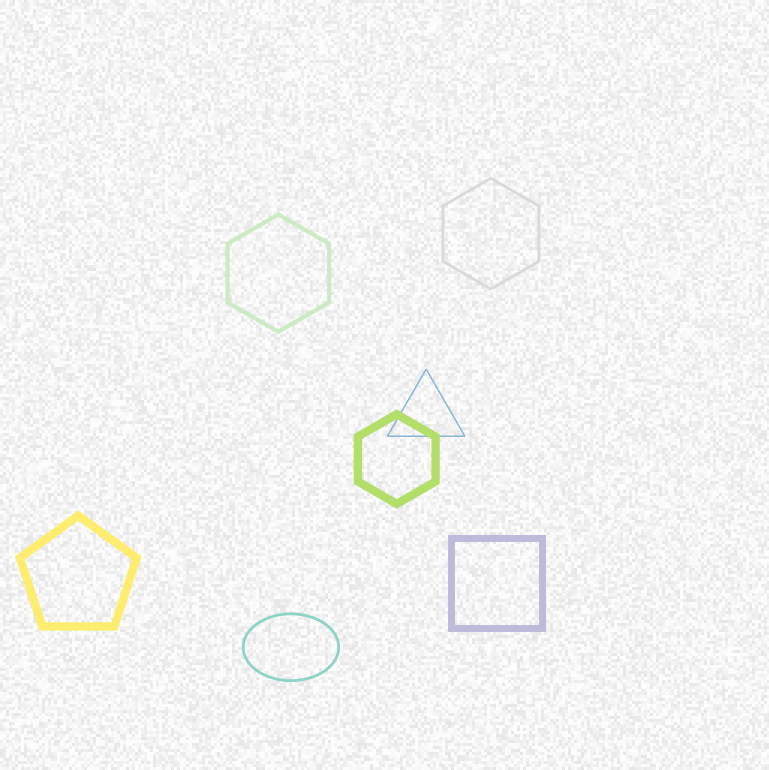[{"shape": "oval", "thickness": 1, "radius": 0.31, "center": [0.378, 0.159]}, {"shape": "square", "thickness": 2.5, "radius": 0.29, "center": [0.645, 0.243]}, {"shape": "triangle", "thickness": 0.5, "radius": 0.29, "center": [0.553, 0.463]}, {"shape": "hexagon", "thickness": 3, "radius": 0.29, "center": [0.515, 0.404]}, {"shape": "hexagon", "thickness": 1, "radius": 0.36, "center": [0.638, 0.697]}, {"shape": "hexagon", "thickness": 1.5, "radius": 0.38, "center": [0.361, 0.645]}, {"shape": "pentagon", "thickness": 3, "radius": 0.4, "center": [0.102, 0.251]}]